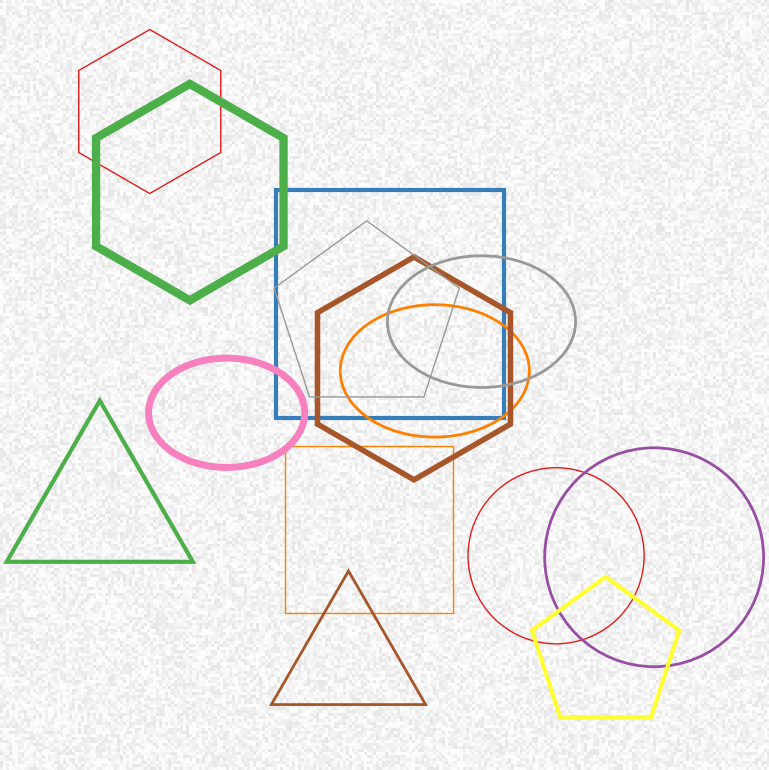[{"shape": "hexagon", "thickness": 0.5, "radius": 0.53, "center": [0.194, 0.855]}, {"shape": "circle", "thickness": 0.5, "radius": 0.57, "center": [0.722, 0.278]}, {"shape": "square", "thickness": 1.5, "radius": 0.74, "center": [0.507, 0.605]}, {"shape": "hexagon", "thickness": 3, "radius": 0.7, "center": [0.247, 0.751]}, {"shape": "triangle", "thickness": 1.5, "radius": 0.7, "center": [0.13, 0.34]}, {"shape": "circle", "thickness": 1, "radius": 0.71, "center": [0.85, 0.276]}, {"shape": "oval", "thickness": 1, "radius": 0.61, "center": [0.565, 0.518]}, {"shape": "square", "thickness": 0.5, "radius": 0.54, "center": [0.479, 0.312]}, {"shape": "pentagon", "thickness": 1.5, "radius": 0.5, "center": [0.787, 0.15]}, {"shape": "triangle", "thickness": 1, "radius": 0.58, "center": [0.453, 0.143]}, {"shape": "hexagon", "thickness": 2, "radius": 0.72, "center": [0.538, 0.522]}, {"shape": "oval", "thickness": 2.5, "radius": 0.51, "center": [0.294, 0.464]}, {"shape": "pentagon", "thickness": 0.5, "radius": 0.63, "center": [0.476, 0.587]}, {"shape": "oval", "thickness": 1, "radius": 0.61, "center": [0.625, 0.582]}]